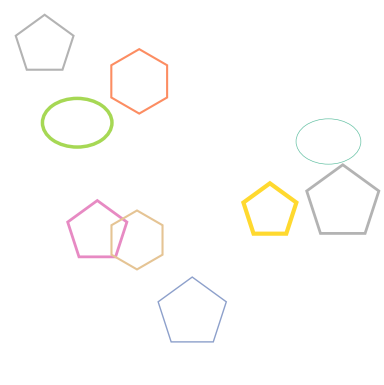[{"shape": "oval", "thickness": 0.5, "radius": 0.42, "center": [0.853, 0.632]}, {"shape": "hexagon", "thickness": 1.5, "radius": 0.42, "center": [0.362, 0.789]}, {"shape": "pentagon", "thickness": 1, "radius": 0.47, "center": [0.499, 0.187]}, {"shape": "pentagon", "thickness": 2, "radius": 0.4, "center": [0.253, 0.398]}, {"shape": "oval", "thickness": 2.5, "radius": 0.45, "center": [0.201, 0.681]}, {"shape": "pentagon", "thickness": 3, "radius": 0.36, "center": [0.701, 0.452]}, {"shape": "hexagon", "thickness": 1.5, "radius": 0.38, "center": [0.356, 0.377]}, {"shape": "pentagon", "thickness": 1.5, "radius": 0.39, "center": [0.116, 0.883]}, {"shape": "pentagon", "thickness": 2, "radius": 0.49, "center": [0.89, 0.473]}]